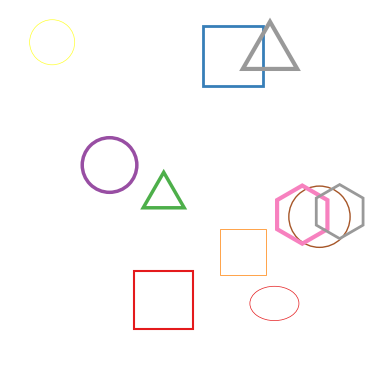[{"shape": "oval", "thickness": 0.5, "radius": 0.32, "center": [0.713, 0.212]}, {"shape": "square", "thickness": 1.5, "radius": 0.38, "center": [0.425, 0.221]}, {"shape": "square", "thickness": 2, "radius": 0.39, "center": [0.604, 0.855]}, {"shape": "triangle", "thickness": 2.5, "radius": 0.31, "center": [0.425, 0.491]}, {"shape": "circle", "thickness": 2.5, "radius": 0.35, "center": [0.285, 0.571]}, {"shape": "square", "thickness": 0.5, "radius": 0.3, "center": [0.631, 0.345]}, {"shape": "circle", "thickness": 0.5, "radius": 0.29, "center": [0.135, 0.89]}, {"shape": "circle", "thickness": 1, "radius": 0.4, "center": [0.83, 0.437]}, {"shape": "hexagon", "thickness": 3, "radius": 0.38, "center": [0.785, 0.443]}, {"shape": "hexagon", "thickness": 2, "radius": 0.35, "center": [0.882, 0.45]}, {"shape": "triangle", "thickness": 3, "radius": 0.41, "center": [0.701, 0.862]}]